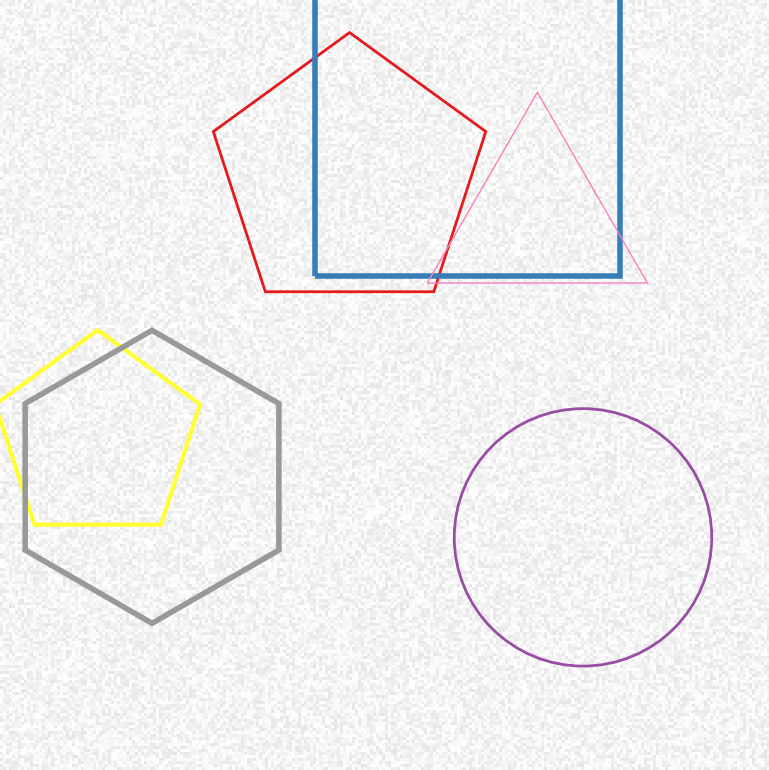[{"shape": "pentagon", "thickness": 1, "radius": 0.93, "center": [0.454, 0.772]}, {"shape": "square", "thickness": 2, "radius": 0.99, "center": [0.607, 0.839]}, {"shape": "circle", "thickness": 1, "radius": 0.84, "center": [0.757, 0.302]}, {"shape": "pentagon", "thickness": 1.5, "radius": 0.7, "center": [0.127, 0.432]}, {"shape": "triangle", "thickness": 0.5, "radius": 0.83, "center": [0.698, 0.715]}, {"shape": "hexagon", "thickness": 2, "radius": 0.95, "center": [0.197, 0.381]}]